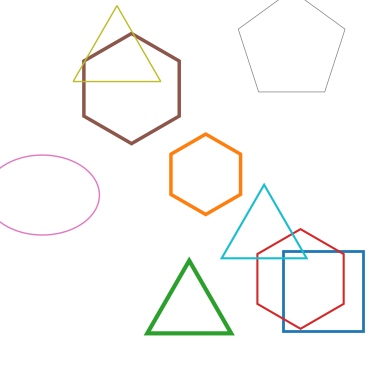[{"shape": "square", "thickness": 2, "radius": 0.52, "center": [0.839, 0.245]}, {"shape": "hexagon", "thickness": 2.5, "radius": 0.52, "center": [0.534, 0.547]}, {"shape": "triangle", "thickness": 3, "radius": 0.63, "center": [0.491, 0.197]}, {"shape": "hexagon", "thickness": 1.5, "radius": 0.65, "center": [0.781, 0.275]}, {"shape": "hexagon", "thickness": 2.5, "radius": 0.71, "center": [0.342, 0.77]}, {"shape": "oval", "thickness": 1, "radius": 0.74, "center": [0.11, 0.493]}, {"shape": "pentagon", "thickness": 0.5, "radius": 0.73, "center": [0.758, 0.879]}, {"shape": "triangle", "thickness": 1, "radius": 0.66, "center": [0.304, 0.854]}, {"shape": "triangle", "thickness": 1.5, "radius": 0.64, "center": [0.686, 0.393]}]